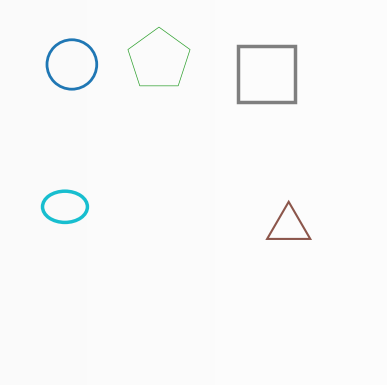[{"shape": "circle", "thickness": 2, "radius": 0.32, "center": [0.185, 0.833]}, {"shape": "pentagon", "thickness": 0.5, "radius": 0.42, "center": [0.41, 0.845]}, {"shape": "triangle", "thickness": 1.5, "radius": 0.32, "center": [0.745, 0.412]}, {"shape": "square", "thickness": 2.5, "radius": 0.37, "center": [0.688, 0.807]}, {"shape": "oval", "thickness": 2.5, "radius": 0.29, "center": [0.168, 0.463]}]